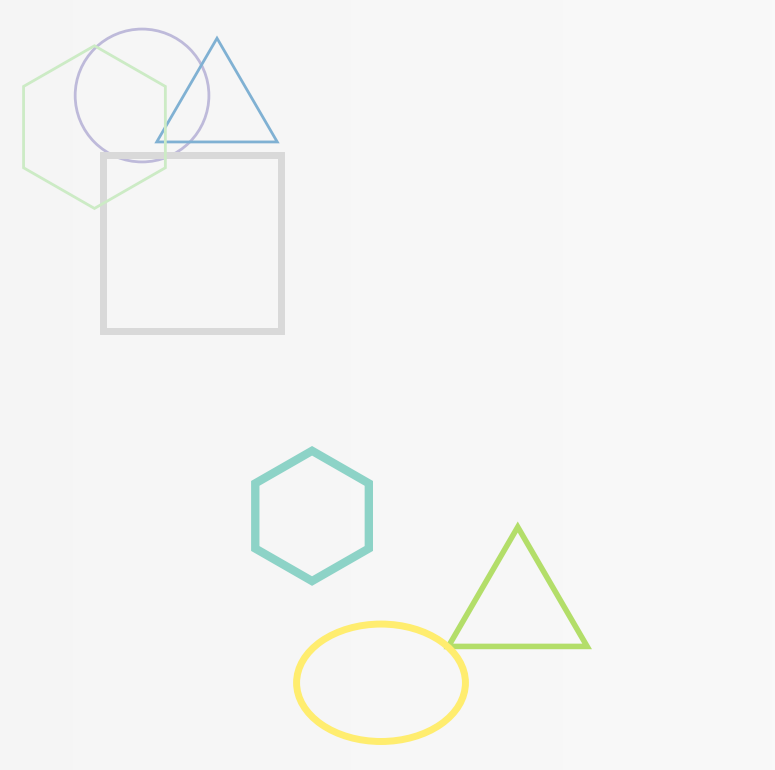[{"shape": "hexagon", "thickness": 3, "radius": 0.42, "center": [0.403, 0.33]}, {"shape": "circle", "thickness": 1, "radius": 0.43, "center": [0.183, 0.876]}, {"shape": "triangle", "thickness": 1, "radius": 0.45, "center": [0.28, 0.861]}, {"shape": "triangle", "thickness": 2, "radius": 0.52, "center": [0.668, 0.212]}, {"shape": "square", "thickness": 2.5, "radius": 0.57, "center": [0.248, 0.685]}, {"shape": "hexagon", "thickness": 1, "radius": 0.53, "center": [0.122, 0.835]}, {"shape": "oval", "thickness": 2.5, "radius": 0.54, "center": [0.492, 0.113]}]